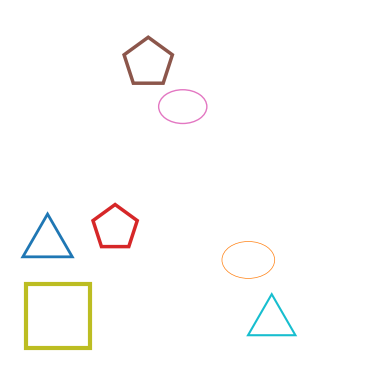[{"shape": "triangle", "thickness": 2, "radius": 0.37, "center": [0.124, 0.37]}, {"shape": "oval", "thickness": 0.5, "radius": 0.34, "center": [0.645, 0.325]}, {"shape": "pentagon", "thickness": 2.5, "radius": 0.3, "center": [0.299, 0.408]}, {"shape": "pentagon", "thickness": 2.5, "radius": 0.33, "center": [0.385, 0.837]}, {"shape": "oval", "thickness": 1, "radius": 0.31, "center": [0.475, 0.723]}, {"shape": "square", "thickness": 3, "radius": 0.42, "center": [0.152, 0.178]}, {"shape": "triangle", "thickness": 1.5, "radius": 0.36, "center": [0.706, 0.165]}]